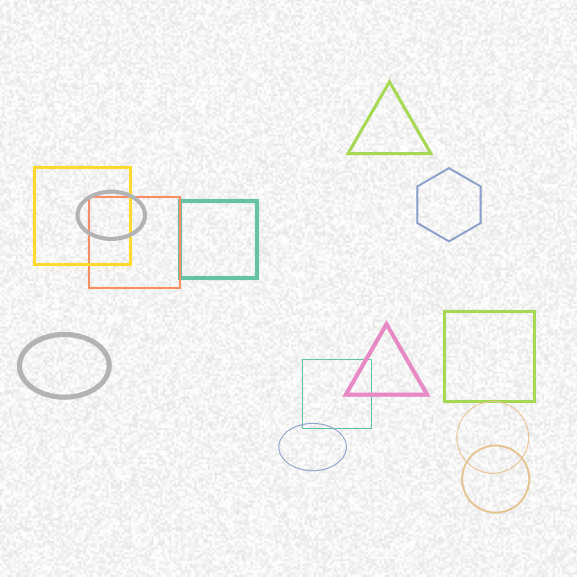[{"shape": "square", "thickness": 2, "radius": 0.33, "center": [0.378, 0.584]}, {"shape": "square", "thickness": 0.5, "radius": 0.3, "center": [0.583, 0.318]}, {"shape": "square", "thickness": 1, "radius": 0.4, "center": [0.233, 0.58]}, {"shape": "oval", "thickness": 0.5, "radius": 0.29, "center": [0.541, 0.225]}, {"shape": "hexagon", "thickness": 1, "radius": 0.32, "center": [0.777, 0.645]}, {"shape": "triangle", "thickness": 2, "radius": 0.41, "center": [0.669, 0.356]}, {"shape": "triangle", "thickness": 1.5, "radius": 0.41, "center": [0.674, 0.775]}, {"shape": "square", "thickness": 1.5, "radius": 0.39, "center": [0.847, 0.383]}, {"shape": "square", "thickness": 1.5, "radius": 0.42, "center": [0.142, 0.626]}, {"shape": "circle", "thickness": 1, "radius": 0.29, "center": [0.858, 0.169]}, {"shape": "circle", "thickness": 0.5, "radius": 0.31, "center": [0.853, 0.242]}, {"shape": "oval", "thickness": 2.5, "radius": 0.39, "center": [0.111, 0.366]}, {"shape": "oval", "thickness": 2, "radius": 0.29, "center": [0.193, 0.626]}]